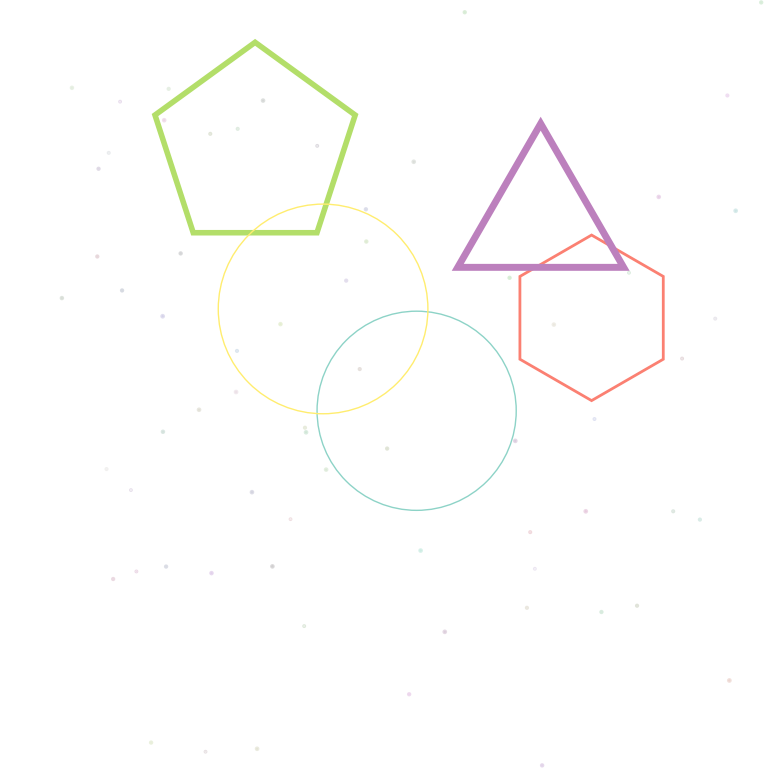[{"shape": "circle", "thickness": 0.5, "radius": 0.65, "center": [0.541, 0.467]}, {"shape": "hexagon", "thickness": 1, "radius": 0.54, "center": [0.768, 0.587]}, {"shape": "pentagon", "thickness": 2, "radius": 0.68, "center": [0.331, 0.808]}, {"shape": "triangle", "thickness": 2.5, "radius": 0.62, "center": [0.702, 0.715]}, {"shape": "circle", "thickness": 0.5, "radius": 0.68, "center": [0.42, 0.599]}]